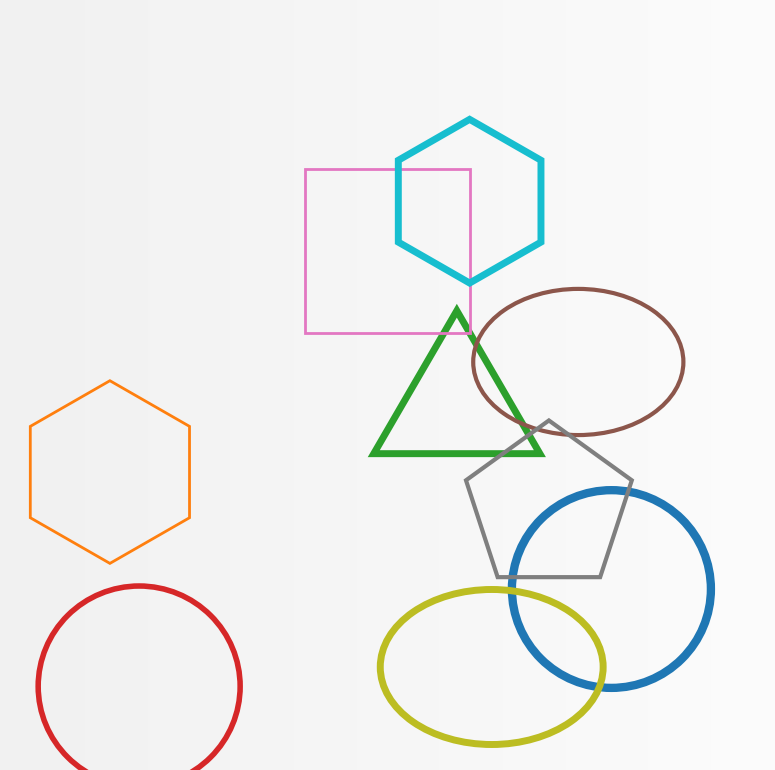[{"shape": "circle", "thickness": 3, "radius": 0.64, "center": [0.789, 0.235]}, {"shape": "hexagon", "thickness": 1, "radius": 0.59, "center": [0.142, 0.387]}, {"shape": "triangle", "thickness": 2.5, "radius": 0.62, "center": [0.589, 0.473]}, {"shape": "circle", "thickness": 2, "radius": 0.65, "center": [0.18, 0.109]}, {"shape": "oval", "thickness": 1.5, "radius": 0.68, "center": [0.746, 0.53]}, {"shape": "square", "thickness": 1, "radius": 0.53, "center": [0.5, 0.674]}, {"shape": "pentagon", "thickness": 1.5, "radius": 0.56, "center": [0.708, 0.341]}, {"shape": "oval", "thickness": 2.5, "radius": 0.72, "center": [0.634, 0.134]}, {"shape": "hexagon", "thickness": 2.5, "radius": 0.53, "center": [0.606, 0.739]}]